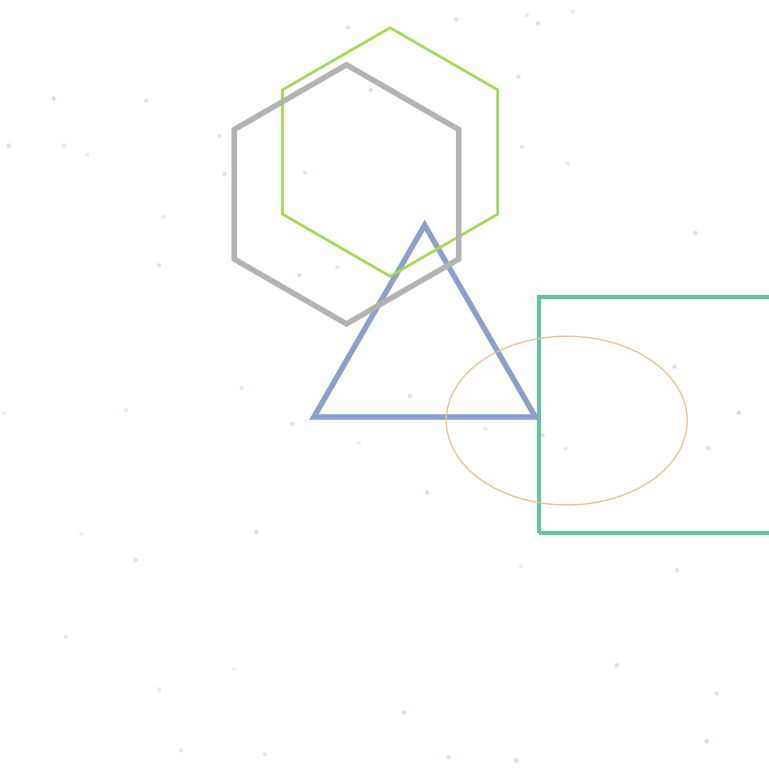[{"shape": "square", "thickness": 1.5, "radius": 0.77, "center": [0.852, 0.461]}, {"shape": "triangle", "thickness": 2, "radius": 0.83, "center": [0.552, 0.541]}, {"shape": "hexagon", "thickness": 1, "radius": 0.81, "center": [0.507, 0.803]}, {"shape": "oval", "thickness": 0.5, "radius": 0.78, "center": [0.736, 0.454]}, {"shape": "hexagon", "thickness": 2, "radius": 0.84, "center": [0.45, 0.748]}]